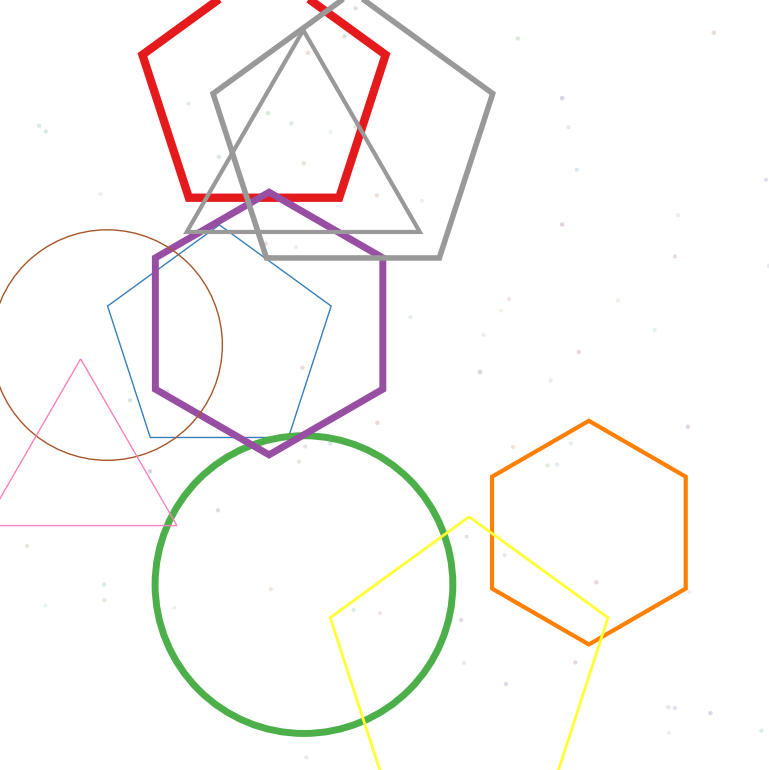[{"shape": "pentagon", "thickness": 3, "radius": 0.83, "center": [0.343, 0.878]}, {"shape": "pentagon", "thickness": 0.5, "radius": 0.76, "center": [0.285, 0.555]}, {"shape": "circle", "thickness": 2.5, "radius": 0.97, "center": [0.395, 0.241]}, {"shape": "hexagon", "thickness": 2.5, "radius": 0.85, "center": [0.349, 0.58]}, {"shape": "hexagon", "thickness": 1.5, "radius": 0.73, "center": [0.765, 0.308]}, {"shape": "pentagon", "thickness": 1, "radius": 0.95, "center": [0.609, 0.139]}, {"shape": "circle", "thickness": 0.5, "radius": 0.75, "center": [0.139, 0.552]}, {"shape": "triangle", "thickness": 0.5, "radius": 0.72, "center": [0.105, 0.39]}, {"shape": "pentagon", "thickness": 2, "radius": 0.95, "center": [0.458, 0.819]}, {"shape": "triangle", "thickness": 1.5, "radius": 0.87, "center": [0.394, 0.786]}]